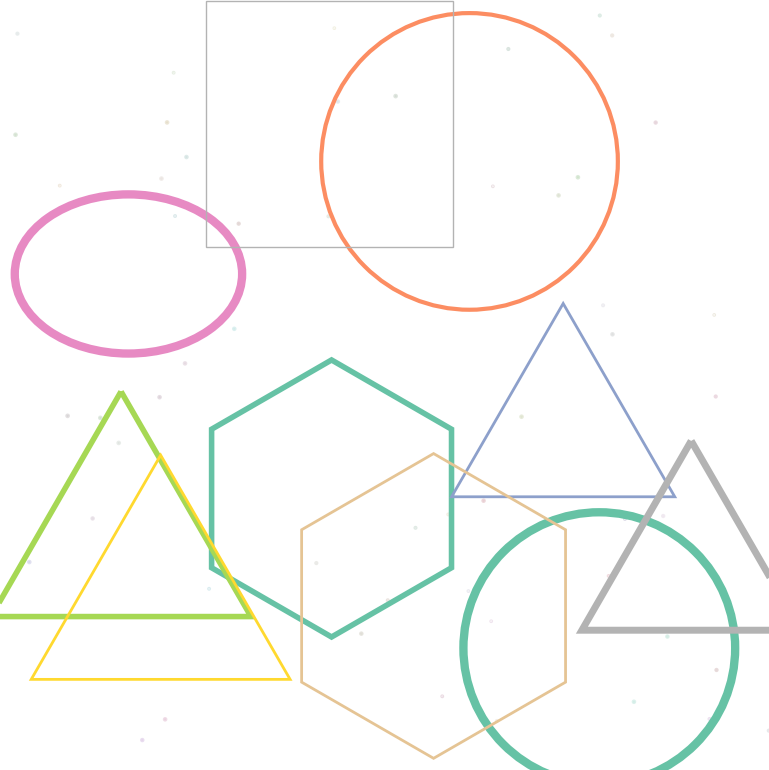[{"shape": "hexagon", "thickness": 2, "radius": 0.9, "center": [0.431, 0.353]}, {"shape": "circle", "thickness": 3, "radius": 0.88, "center": [0.778, 0.158]}, {"shape": "circle", "thickness": 1.5, "radius": 0.96, "center": [0.61, 0.79]}, {"shape": "triangle", "thickness": 1, "radius": 0.84, "center": [0.731, 0.438]}, {"shape": "oval", "thickness": 3, "radius": 0.74, "center": [0.167, 0.644]}, {"shape": "triangle", "thickness": 2, "radius": 0.97, "center": [0.157, 0.297]}, {"shape": "triangle", "thickness": 1, "radius": 0.97, "center": [0.209, 0.215]}, {"shape": "hexagon", "thickness": 1, "radius": 0.99, "center": [0.563, 0.213]}, {"shape": "triangle", "thickness": 2.5, "radius": 0.82, "center": [0.898, 0.263]}, {"shape": "square", "thickness": 0.5, "radius": 0.8, "center": [0.428, 0.839]}]